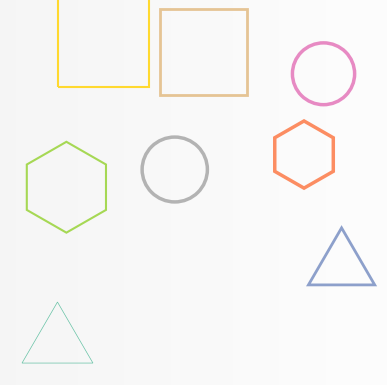[{"shape": "triangle", "thickness": 0.5, "radius": 0.53, "center": [0.148, 0.11]}, {"shape": "hexagon", "thickness": 2.5, "radius": 0.44, "center": [0.785, 0.599]}, {"shape": "triangle", "thickness": 2, "radius": 0.49, "center": [0.881, 0.309]}, {"shape": "circle", "thickness": 2.5, "radius": 0.4, "center": [0.835, 0.808]}, {"shape": "hexagon", "thickness": 1.5, "radius": 0.59, "center": [0.171, 0.514]}, {"shape": "square", "thickness": 1.5, "radius": 0.58, "center": [0.267, 0.89]}, {"shape": "square", "thickness": 2, "radius": 0.56, "center": [0.526, 0.864]}, {"shape": "circle", "thickness": 2.5, "radius": 0.42, "center": [0.451, 0.56]}]